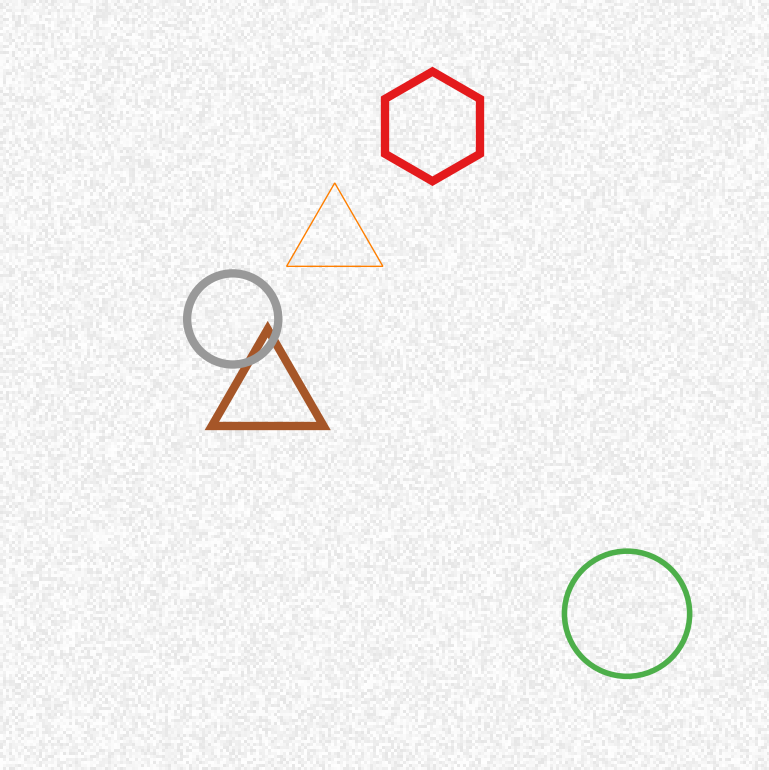[{"shape": "hexagon", "thickness": 3, "radius": 0.36, "center": [0.562, 0.836]}, {"shape": "circle", "thickness": 2, "radius": 0.41, "center": [0.814, 0.203]}, {"shape": "triangle", "thickness": 0.5, "radius": 0.36, "center": [0.435, 0.69]}, {"shape": "triangle", "thickness": 3, "radius": 0.42, "center": [0.348, 0.489]}, {"shape": "circle", "thickness": 3, "radius": 0.3, "center": [0.302, 0.586]}]